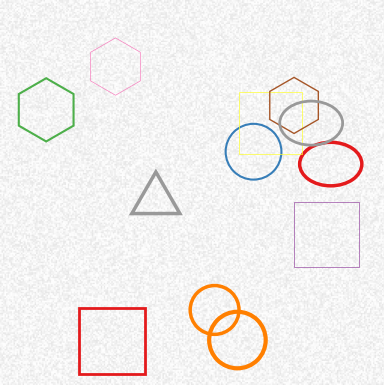[{"shape": "oval", "thickness": 2.5, "radius": 0.4, "center": [0.859, 0.574]}, {"shape": "square", "thickness": 2, "radius": 0.43, "center": [0.291, 0.114]}, {"shape": "circle", "thickness": 1.5, "radius": 0.36, "center": [0.659, 0.606]}, {"shape": "hexagon", "thickness": 1.5, "radius": 0.41, "center": [0.12, 0.715]}, {"shape": "square", "thickness": 0.5, "radius": 0.42, "center": [0.848, 0.39]}, {"shape": "circle", "thickness": 2.5, "radius": 0.32, "center": [0.557, 0.195]}, {"shape": "circle", "thickness": 3, "radius": 0.37, "center": [0.617, 0.117]}, {"shape": "square", "thickness": 0.5, "radius": 0.41, "center": [0.702, 0.68]}, {"shape": "hexagon", "thickness": 1, "radius": 0.36, "center": [0.764, 0.726]}, {"shape": "hexagon", "thickness": 0.5, "radius": 0.37, "center": [0.3, 0.827]}, {"shape": "triangle", "thickness": 2.5, "radius": 0.36, "center": [0.405, 0.481]}, {"shape": "oval", "thickness": 2, "radius": 0.41, "center": [0.808, 0.68]}]